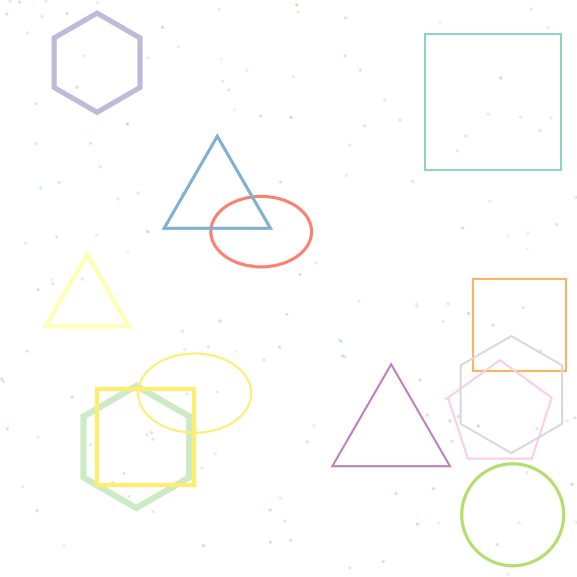[{"shape": "square", "thickness": 1, "radius": 0.59, "center": [0.853, 0.822]}, {"shape": "triangle", "thickness": 2, "radius": 0.42, "center": [0.151, 0.476]}, {"shape": "hexagon", "thickness": 2.5, "radius": 0.43, "center": [0.168, 0.891]}, {"shape": "oval", "thickness": 1.5, "radius": 0.44, "center": [0.452, 0.598]}, {"shape": "triangle", "thickness": 1.5, "radius": 0.53, "center": [0.376, 0.657]}, {"shape": "square", "thickness": 1, "radius": 0.4, "center": [0.9, 0.436]}, {"shape": "circle", "thickness": 1.5, "radius": 0.44, "center": [0.888, 0.108]}, {"shape": "pentagon", "thickness": 1, "radius": 0.47, "center": [0.866, 0.281]}, {"shape": "hexagon", "thickness": 1, "radius": 0.51, "center": [0.885, 0.316]}, {"shape": "triangle", "thickness": 1, "radius": 0.59, "center": [0.677, 0.251]}, {"shape": "hexagon", "thickness": 3, "radius": 0.53, "center": [0.236, 0.225]}, {"shape": "square", "thickness": 2, "radius": 0.42, "center": [0.252, 0.243]}, {"shape": "oval", "thickness": 1, "radius": 0.49, "center": [0.337, 0.318]}]